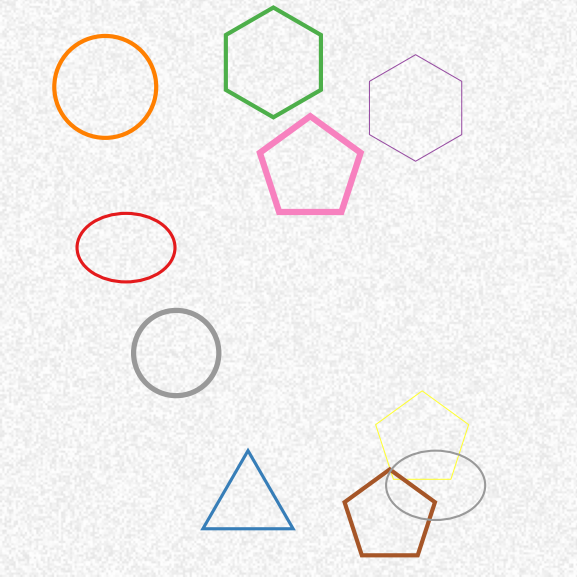[{"shape": "oval", "thickness": 1.5, "radius": 0.42, "center": [0.218, 0.57]}, {"shape": "triangle", "thickness": 1.5, "radius": 0.45, "center": [0.429, 0.129]}, {"shape": "hexagon", "thickness": 2, "radius": 0.48, "center": [0.473, 0.891]}, {"shape": "hexagon", "thickness": 0.5, "radius": 0.46, "center": [0.72, 0.812]}, {"shape": "circle", "thickness": 2, "radius": 0.44, "center": [0.182, 0.849]}, {"shape": "pentagon", "thickness": 0.5, "radius": 0.42, "center": [0.731, 0.238]}, {"shape": "pentagon", "thickness": 2, "radius": 0.41, "center": [0.675, 0.104]}, {"shape": "pentagon", "thickness": 3, "radius": 0.46, "center": [0.537, 0.706]}, {"shape": "oval", "thickness": 1, "radius": 0.43, "center": [0.754, 0.159]}, {"shape": "circle", "thickness": 2.5, "radius": 0.37, "center": [0.305, 0.388]}]